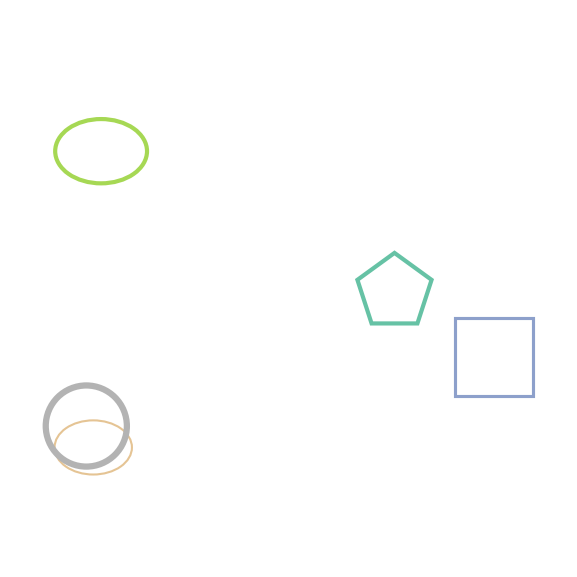[{"shape": "pentagon", "thickness": 2, "radius": 0.34, "center": [0.683, 0.494]}, {"shape": "square", "thickness": 1.5, "radius": 0.34, "center": [0.855, 0.381]}, {"shape": "oval", "thickness": 2, "radius": 0.4, "center": [0.175, 0.737]}, {"shape": "oval", "thickness": 1, "radius": 0.33, "center": [0.161, 0.224]}, {"shape": "circle", "thickness": 3, "radius": 0.35, "center": [0.149, 0.261]}]